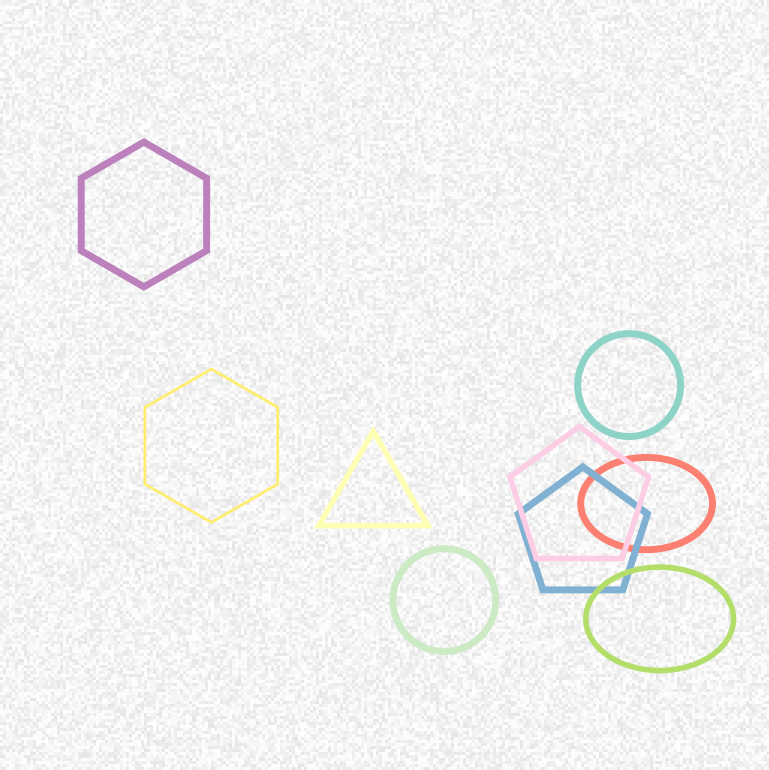[{"shape": "circle", "thickness": 2.5, "radius": 0.33, "center": [0.817, 0.5]}, {"shape": "triangle", "thickness": 2, "radius": 0.41, "center": [0.485, 0.358]}, {"shape": "oval", "thickness": 2.5, "radius": 0.43, "center": [0.84, 0.346]}, {"shape": "pentagon", "thickness": 2.5, "radius": 0.44, "center": [0.757, 0.305]}, {"shape": "oval", "thickness": 2, "radius": 0.48, "center": [0.857, 0.196]}, {"shape": "pentagon", "thickness": 2, "radius": 0.47, "center": [0.752, 0.351]}, {"shape": "hexagon", "thickness": 2.5, "radius": 0.47, "center": [0.187, 0.721]}, {"shape": "circle", "thickness": 2.5, "radius": 0.33, "center": [0.577, 0.221]}, {"shape": "hexagon", "thickness": 1, "radius": 0.5, "center": [0.274, 0.421]}]